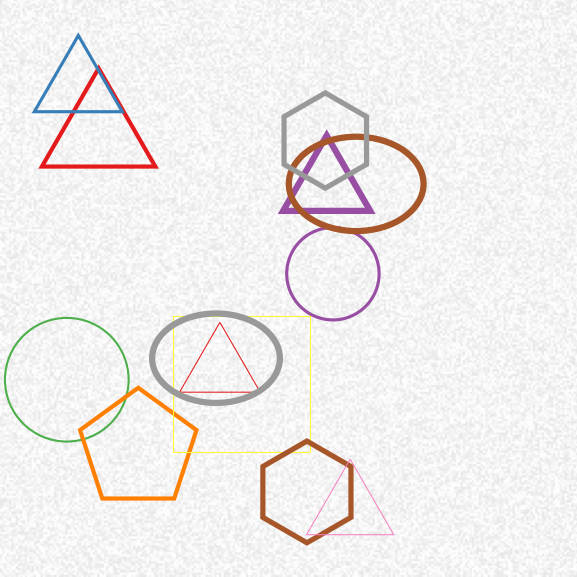[{"shape": "triangle", "thickness": 0.5, "radius": 0.4, "center": [0.381, 0.36]}, {"shape": "triangle", "thickness": 2, "radius": 0.57, "center": [0.171, 0.767]}, {"shape": "triangle", "thickness": 1.5, "radius": 0.44, "center": [0.136, 0.85]}, {"shape": "circle", "thickness": 1, "radius": 0.54, "center": [0.116, 0.342]}, {"shape": "triangle", "thickness": 3, "radius": 0.44, "center": [0.566, 0.677]}, {"shape": "circle", "thickness": 1.5, "radius": 0.4, "center": [0.576, 0.525]}, {"shape": "pentagon", "thickness": 2, "radius": 0.53, "center": [0.239, 0.222]}, {"shape": "square", "thickness": 0.5, "radius": 0.59, "center": [0.418, 0.334]}, {"shape": "hexagon", "thickness": 2.5, "radius": 0.44, "center": [0.531, 0.147]}, {"shape": "oval", "thickness": 3, "radius": 0.58, "center": [0.617, 0.681]}, {"shape": "triangle", "thickness": 0.5, "radius": 0.44, "center": [0.606, 0.117]}, {"shape": "oval", "thickness": 3, "radius": 0.55, "center": [0.374, 0.379]}, {"shape": "hexagon", "thickness": 2.5, "radius": 0.41, "center": [0.563, 0.756]}]